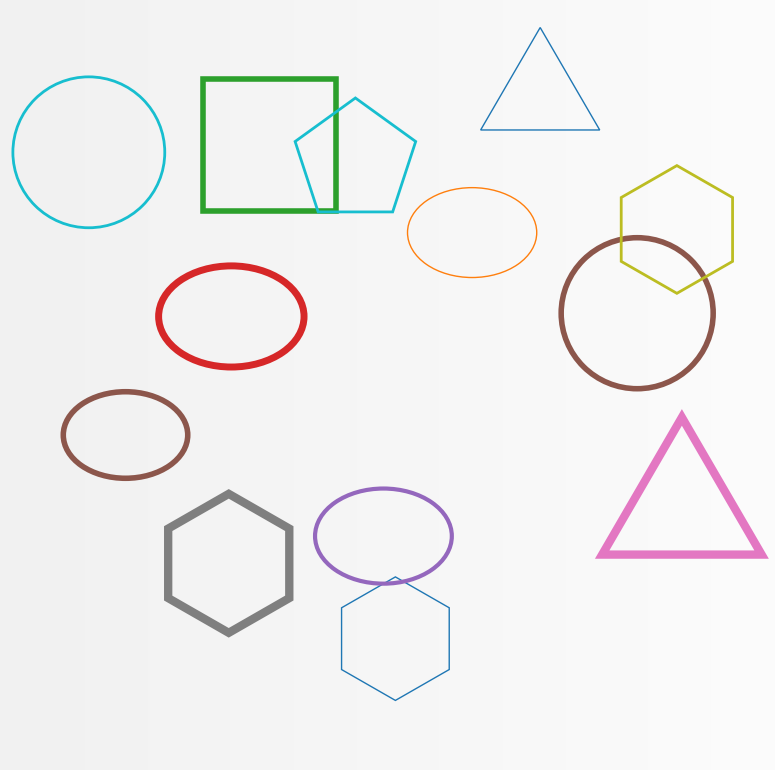[{"shape": "hexagon", "thickness": 0.5, "radius": 0.4, "center": [0.51, 0.171]}, {"shape": "triangle", "thickness": 0.5, "radius": 0.44, "center": [0.697, 0.876]}, {"shape": "oval", "thickness": 0.5, "radius": 0.42, "center": [0.609, 0.698]}, {"shape": "square", "thickness": 2, "radius": 0.43, "center": [0.348, 0.811]}, {"shape": "oval", "thickness": 2.5, "radius": 0.47, "center": [0.298, 0.589]}, {"shape": "oval", "thickness": 1.5, "radius": 0.44, "center": [0.495, 0.304]}, {"shape": "oval", "thickness": 2, "radius": 0.4, "center": [0.162, 0.435]}, {"shape": "circle", "thickness": 2, "radius": 0.49, "center": [0.822, 0.593]}, {"shape": "triangle", "thickness": 3, "radius": 0.59, "center": [0.88, 0.339]}, {"shape": "hexagon", "thickness": 3, "radius": 0.45, "center": [0.295, 0.268]}, {"shape": "hexagon", "thickness": 1, "radius": 0.41, "center": [0.873, 0.702]}, {"shape": "circle", "thickness": 1, "radius": 0.49, "center": [0.115, 0.802]}, {"shape": "pentagon", "thickness": 1, "radius": 0.41, "center": [0.459, 0.791]}]